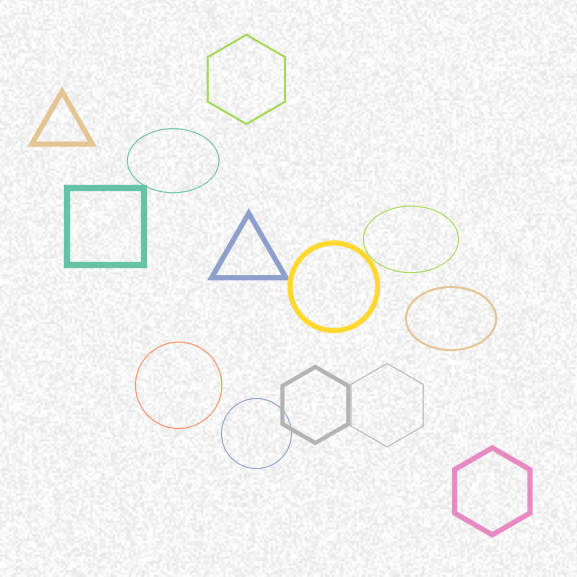[{"shape": "oval", "thickness": 0.5, "radius": 0.4, "center": [0.3, 0.721]}, {"shape": "square", "thickness": 3, "radius": 0.33, "center": [0.182, 0.607]}, {"shape": "circle", "thickness": 0.5, "radius": 0.37, "center": [0.309, 0.332]}, {"shape": "triangle", "thickness": 2.5, "radius": 0.37, "center": [0.431, 0.555]}, {"shape": "circle", "thickness": 0.5, "radius": 0.3, "center": [0.444, 0.248]}, {"shape": "hexagon", "thickness": 2.5, "radius": 0.38, "center": [0.853, 0.148]}, {"shape": "oval", "thickness": 0.5, "radius": 0.41, "center": [0.712, 0.585]}, {"shape": "hexagon", "thickness": 1, "radius": 0.39, "center": [0.427, 0.862]}, {"shape": "circle", "thickness": 2.5, "radius": 0.38, "center": [0.578, 0.502]}, {"shape": "oval", "thickness": 1, "radius": 0.39, "center": [0.781, 0.448]}, {"shape": "triangle", "thickness": 2.5, "radius": 0.3, "center": [0.107, 0.78]}, {"shape": "hexagon", "thickness": 2, "radius": 0.33, "center": [0.546, 0.298]}, {"shape": "hexagon", "thickness": 0.5, "radius": 0.36, "center": [0.67, 0.297]}]